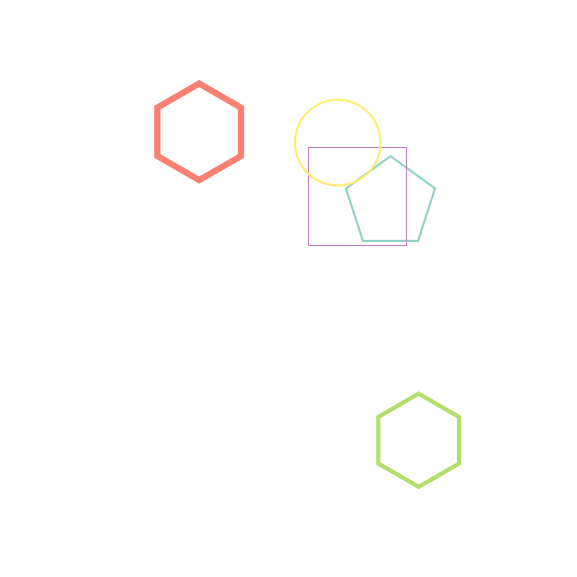[{"shape": "pentagon", "thickness": 1, "radius": 0.41, "center": [0.676, 0.648]}, {"shape": "hexagon", "thickness": 3, "radius": 0.42, "center": [0.345, 0.771]}, {"shape": "hexagon", "thickness": 2, "radius": 0.4, "center": [0.725, 0.237]}, {"shape": "square", "thickness": 0.5, "radius": 0.42, "center": [0.618, 0.66]}, {"shape": "circle", "thickness": 1, "radius": 0.37, "center": [0.585, 0.752]}]